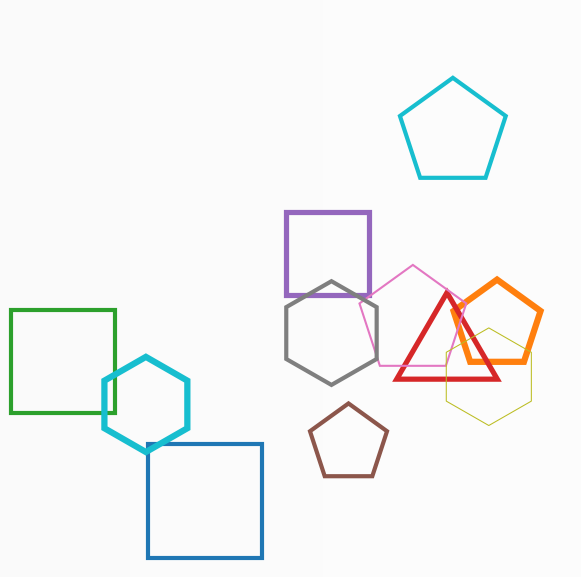[{"shape": "square", "thickness": 2, "radius": 0.49, "center": [0.353, 0.131]}, {"shape": "pentagon", "thickness": 3, "radius": 0.39, "center": [0.855, 0.436]}, {"shape": "square", "thickness": 2, "radius": 0.45, "center": [0.108, 0.373]}, {"shape": "triangle", "thickness": 2.5, "radius": 0.5, "center": [0.769, 0.393]}, {"shape": "square", "thickness": 2.5, "radius": 0.36, "center": [0.564, 0.56]}, {"shape": "pentagon", "thickness": 2, "radius": 0.35, "center": [0.6, 0.231]}, {"shape": "pentagon", "thickness": 1, "radius": 0.48, "center": [0.71, 0.444]}, {"shape": "hexagon", "thickness": 2, "radius": 0.45, "center": [0.57, 0.422]}, {"shape": "hexagon", "thickness": 0.5, "radius": 0.42, "center": [0.841, 0.347]}, {"shape": "pentagon", "thickness": 2, "radius": 0.48, "center": [0.779, 0.769]}, {"shape": "hexagon", "thickness": 3, "radius": 0.41, "center": [0.251, 0.299]}]